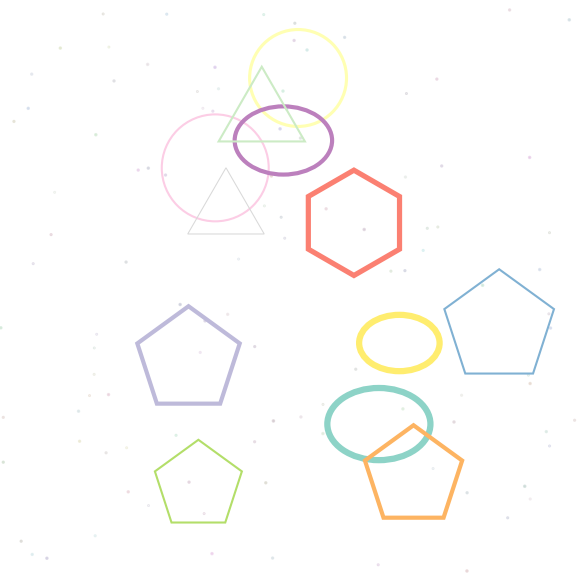[{"shape": "oval", "thickness": 3, "radius": 0.45, "center": [0.656, 0.265]}, {"shape": "circle", "thickness": 1.5, "radius": 0.42, "center": [0.516, 0.864]}, {"shape": "pentagon", "thickness": 2, "radius": 0.47, "center": [0.326, 0.376]}, {"shape": "hexagon", "thickness": 2.5, "radius": 0.46, "center": [0.613, 0.613]}, {"shape": "pentagon", "thickness": 1, "radius": 0.5, "center": [0.864, 0.433]}, {"shape": "pentagon", "thickness": 2, "radius": 0.44, "center": [0.716, 0.174]}, {"shape": "pentagon", "thickness": 1, "radius": 0.4, "center": [0.344, 0.158]}, {"shape": "circle", "thickness": 1, "radius": 0.46, "center": [0.373, 0.708]}, {"shape": "triangle", "thickness": 0.5, "radius": 0.38, "center": [0.391, 0.632]}, {"shape": "oval", "thickness": 2, "radius": 0.42, "center": [0.491, 0.756]}, {"shape": "triangle", "thickness": 1, "radius": 0.43, "center": [0.453, 0.797]}, {"shape": "oval", "thickness": 3, "radius": 0.35, "center": [0.692, 0.405]}]